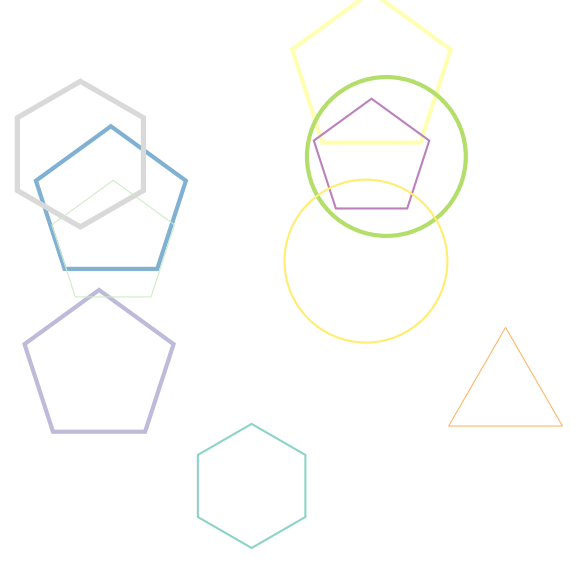[{"shape": "hexagon", "thickness": 1, "radius": 0.54, "center": [0.436, 0.158]}, {"shape": "pentagon", "thickness": 2, "radius": 0.72, "center": [0.643, 0.869]}, {"shape": "pentagon", "thickness": 2, "radius": 0.68, "center": [0.172, 0.361]}, {"shape": "pentagon", "thickness": 2, "radius": 0.68, "center": [0.192, 0.644]}, {"shape": "triangle", "thickness": 0.5, "radius": 0.57, "center": [0.875, 0.318]}, {"shape": "circle", "thickness": 2, "radius": 0.69, "center": [0.669, 0.728]}, {"shape": "hexagon", "thickness": 2.5, "radius": 0.63, "center": [0.139, 0.732]}, {"shape": "pentagon", "thickness": 1, "radius": 0.53, "center": [0.643, 0.723]}, {"shape": "pentagon", "thickness": 0.5, "radius": 0.56, "center": [0.196, 0.575]}, {"shape": "circle", "thickness": 1, "radius": 0.71, "center": [0.634, 0.547]}]